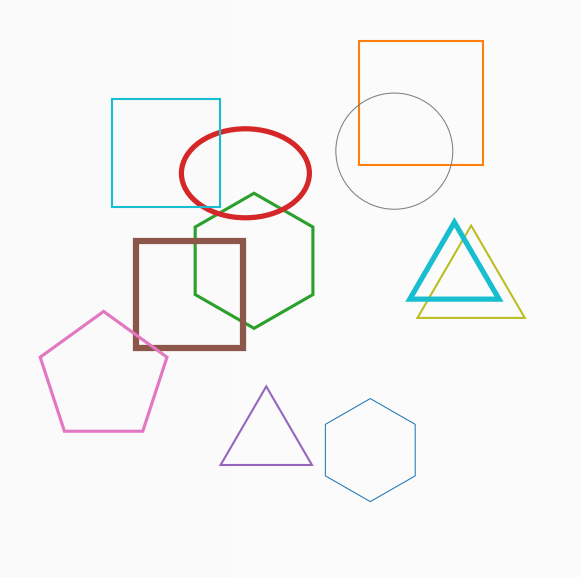[{"shape": "hexagon", "thickness": 0.5, "radius": 0.45, "center": [0.637, 0.22]}, {"shape": "square", "thickness": 1, "radius": 0.53, "center": [0.724, 0.821]}, {"shape": "hexagon", "thickness": 1.5, "radius": 0.58, "center": [0.437, 0.548]}, {"shape": "oval", "thickness": 2.5, "radius": 0.55, "center": [0.422, 0.699]}, {"shape": "triangle", "thickness": 1, "radius": 0.45, "center": [0.458, 0.239]}, {"shape": "square", "thickness": 3, "radius": 0.46, "center": [0.326, 0.489]}, {"shape": "pentagon", "thickness": 1.5, "radius": 0.57, "center": [0.178, 0.345]}, {"shape": "circle", "thickness": 0.5, "radius": 0.5, "center": [0.678, 0.737]}, {"shape": "triangle", "thickness": 1, "radius": 0.53, "center": [0.811, 0.502]}, {"shape": "square", "thickness": 1, "radius": 0.47, "center": [0.285, 0.734]}, {"shape": "triangle", "thickness": 2.5, "radius": 0.44, "center": [0.782, 0.525]}]